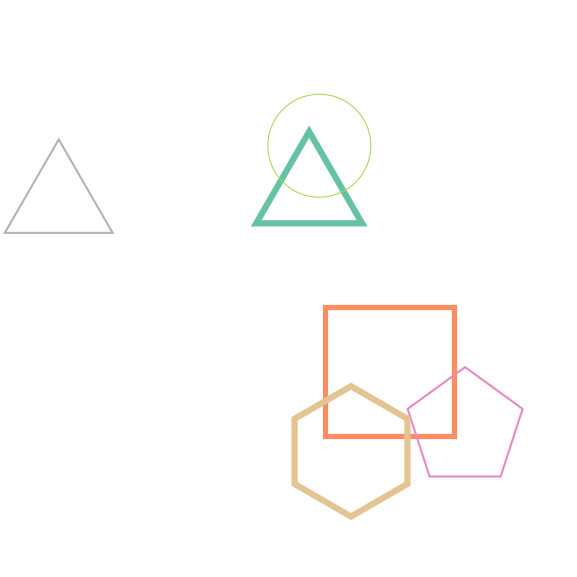[{"shape": "triangle", "thickness": 3, "radius": 0.53, "center": [0.535, 0.665]}, {"shape": "square", "thickness": 2.5, "radius": 0.56, "center": [0.674, 0.356]}, {"shape": "pentagon", "thickness": 1, "radius": 0.52, "center": [0.805, 0.259]}, {"shape": "circle", "thickness": 0.5, "radius": 0.45, "center": [0.553, 0.747]}, {"shape": "hexagon", "thickness": 3, "radius": 0.56, "center": [0.608, 0.218]}, {"shape": "triangle", "thickness": 1, "radius": 0.54, "center": [0.102, 0.65]}]